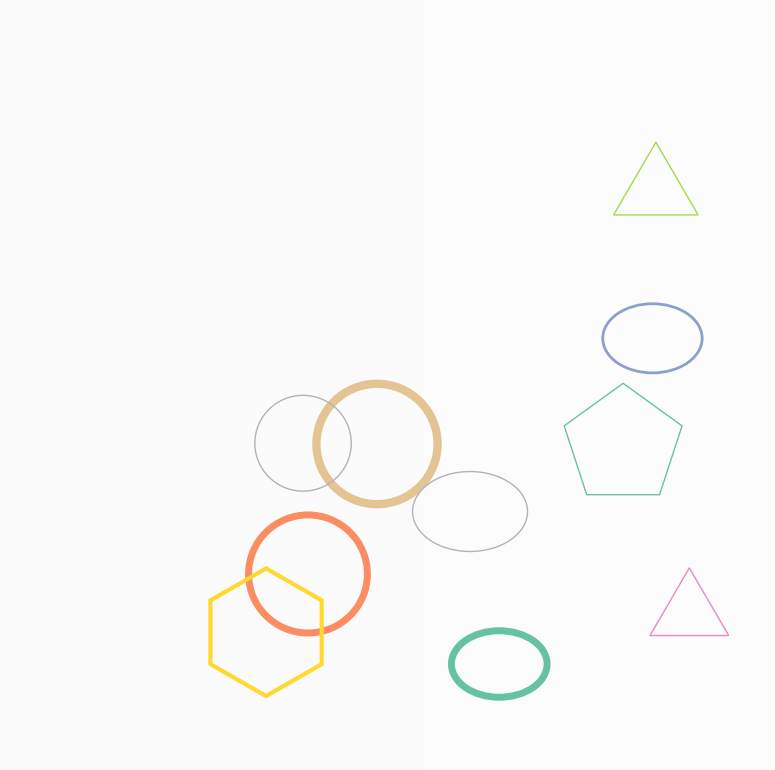[{"shape": "pentagon", "thickness": 0.5, "radius": 0.4, "center": [0.804, 0.422]}, {"shape": "oval", "thickness": 2.5, "radius": 0.31, "center": [0.644, 0.138]}, {"shape": "circle", "thickness": 2.5, "radius": 0.38, "center": [0.397, 0.255]}, {"shape": "oval", "thickness": 1, "radius": 0.32, "center": [0.842, 0.561]}, {"shape": "triangle", "thickness": 0.5, "radius": 0.29, "center": [0.889, 0.204]}, {"shape": "triangle", "thickness": 0.5, "radius": 0.31, "center": [0.846, 0.752]}, {"shape": "hexagon", "thickness": 1.5, "radius": 0.41, "center": [0.343, 0.179]}, {"shape": "circle", "thickness": 3, "radius": 0.39, "center": [0.486, 0.423]}, {"shape": "oval", "thickness": 0.5, "radius": 0.37, "center": [0.607, 0.336]}, {"shape": "circle", "thickness": 0.5, "radius": 0.31, "center": [0.391, 0.424]}]